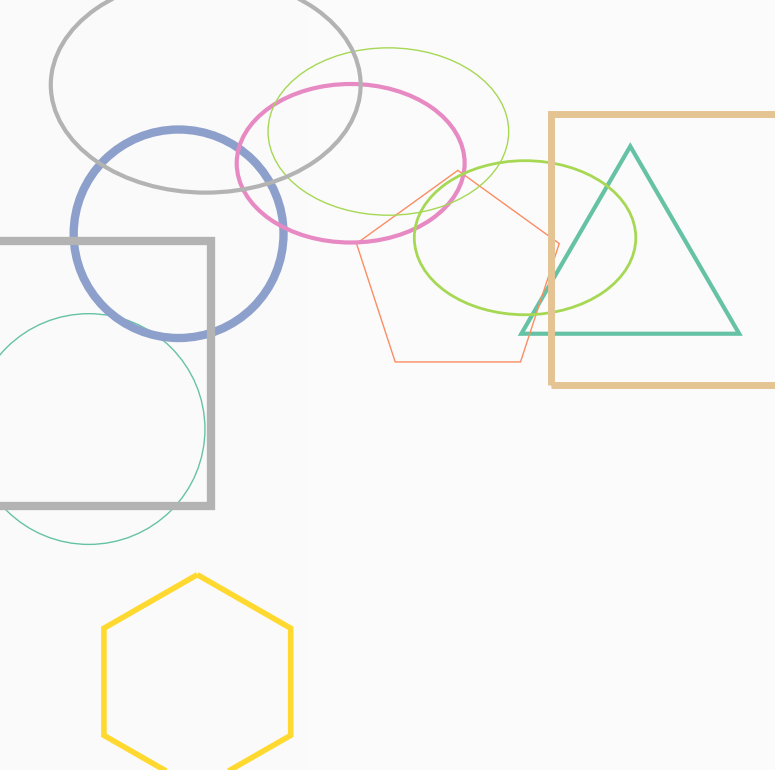[{"shape": "triangle", "thickness": 1.5, "radius": 0.81, "center": [0.813, 0.648]}, {"shape": "circle", "thickness": 0.5, "radius": 0.75, "center": [0.115, 0.443]}, {"shape": "pentagon", "thickness": 0.5, "radius": 0.69, "center": [0.591, 0.641]}, {"shape": "circle", "thickness": 3, "radius": 0.68, "center": [0.23, 0.696]}, {"shape": "oval", "thickness": 1.5, "radius": 0.74, "center": [0.452, 0.788]}, {"shape": "oval", "thickness": 0.5, "radius": 0.78, "center": [0.501, 0.829]}, {"shape": "oval", "thickness": 1, "radius": 0.71, "center": [0.677, 0.691]}, {"shape": "hexagon", "thickness": 2, "radius": 0.7, "center": [0.255, 0.115]}, {"shape": "square", "thickness": 2.5, "radius": 0.88, "center": [0.886, 0.676]}, {"shape": "square", "thickness": 3, "radius": 0.86, "center": [0.101, 0.515]}, {"shape": "oval", "thickness": 1.5, "radius": 1.0, "center": [0.265, 0.89]}]